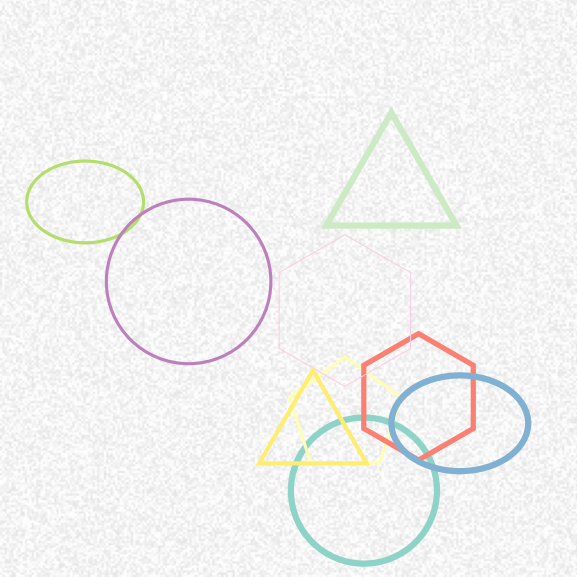[{"shape": "circle", "thickness": 3, "radius": 0.63, "center": [0.63, 0.15]}, {"shape": "pentagon", "thickness": 1.5, "radius": 0.51, "center": [0.598, 0.28]}, {"shape": "hexagon", "thickness": 2.5, "radius": 0.55, "center": [0.725, 0.312]}, {"shape": "oval", "thickness": 3, "radius": 0.59, "center": [0.796, 0.266]}, {"shape": "oval", "thickness": 1.5, "radius": 0.51, "center": [0.147, 0.649]}, {"shape": "hexagon", "thickness": 0.5, "radius": 0.66, "center": [0.597, 0.461]}, {"shape": "circle", "thickness": 1.5, "radius": 0.71, "center": [0.327, 0.512]}, {"shape": "triangle", "thickness": 3, "radius": 0.65, "center": [0.678, 0.674]}, {"shape": "triangle", "thickness": 2, "radius": 0.54, "center": [0.542, 0.25]}]